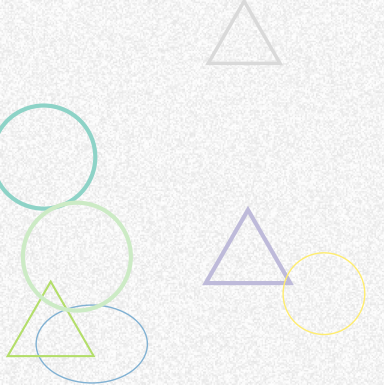[{"shape": "circle", "thickness": 3, "radius": 0.67, "center": [0.114, 0.592]}, {"shape": "triangle", "thickness": 3, "radius": 0.63, "center": [0.644, 0.328]}, {"shape": "oval", "thickness": 1, "radius": 0.72, "center": [0.238, 0.106]}, {"shape": "triangle", "thickness": 1.5, "radius": 0.64, "center": [0.132, 0.14]}, {"shape": "triangle", "thickness": 2.5, "radius": 0.54, "center": [0.634, 0.889]}, {"shape": "circle", "thickness": 3, "radius": 0.7, "center": [0.2, 0.333]}, {"shape": "circle", "thickness": 1, "radius": 0.53, "center": [0.841, 0.237]}]